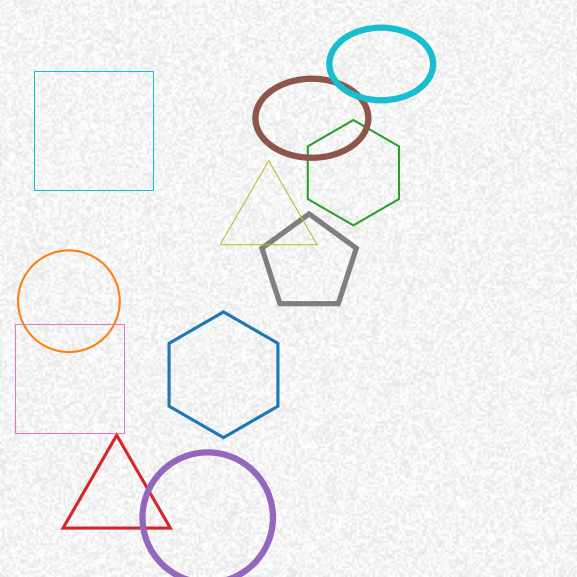[{"shape": "hexagon", "thickness": 1.5, "radius": 0.54, "center": [0.387, 0.35]}, {"shape": "circle", "thickness": 1, "radius": 0.44, "center": [0.119, 0.478]}, {"shape": "hexagon", "thickness": 1, "radius": 0.46, "center": [0.612, 0.7]}, {"shape": "triangle", "thickness": 1.5, "radius": 0.54, "center": [0.202, 0.138]}, {"shape": "circle", "thickness": 3, "radius": 0.56, "center": [0.36, 0.103]}, {"shape": "oval", "thickness": 3, "radius": 0.49, "center": [0.54, 0.794]}, {"shape": "square", "thickness": 0.5, "radius": 0.47, "center": [0.12, 0.344]}, {"shape": "pentagon", "thickness": 2.5, "radius": 0.43, "center": [0.535, 0.543]}, {"shape": "triangle", "thickness": 0.5, "radius": 0.49, "center": [0.465, 0.624]}, {"shape": "oval", "thickness": 3, "radius": 0.45, "center": [0.66, 0.888]}, {"shape": "square", "thickness": 0.5, "radius": 0.52, "center": [0.163, 0.773]}]